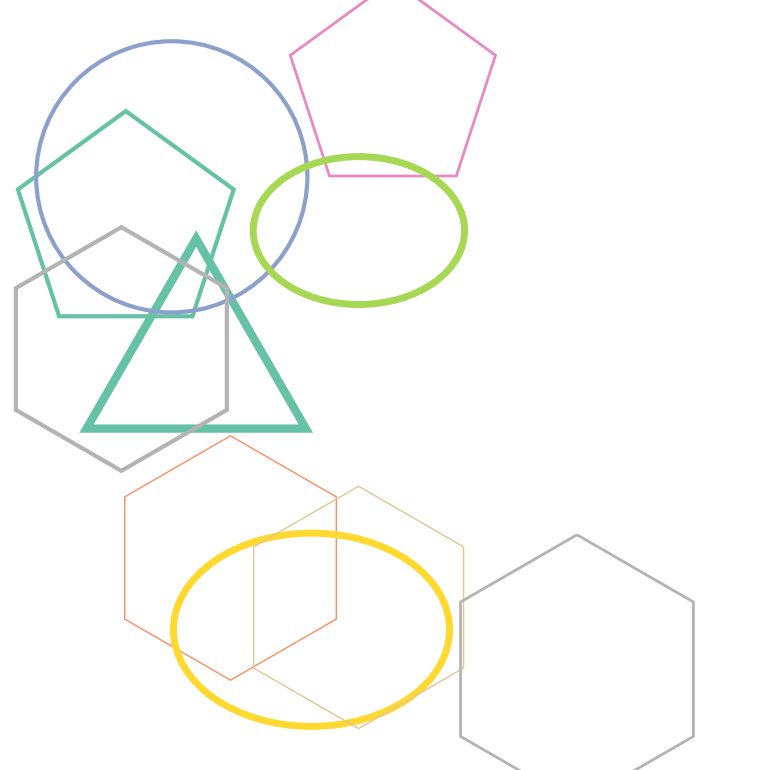[{"shape": "triangle", "thickness": 3, "radius": 0.82, "center": [0.255, 0.526]}, {"shape": "pentagon", "thickness": 1.5, "radius": 0.74, "center": [0.163, 0.708]}, {"shape": "hexagon", "thickness": 0.5, "radius": 0.79, "center": [0.299, 0.275]}, {"shape": "circle", "thickness": 1.5, "radius": 0.88, "center": [0.223, 0.77]}, {"shape": "pentagon", "thickness": 1, "radius": 0.7, "center": [0.51, 0.885]}, {"shape": "oval", "thickness": 2.5, "radius": 0.69, "center": [0.466, 0.701]}, {"shape": "oval", "thickness": 2.5, "radius": 0.9, "center": [0.405, 0.182]}, {"shape": "hexagon", "thickness": 0.5, "radius": 0.79, "center": [0.466, 0.211]}, {"shape": "hexagon", "thickness": 1.5, "radius": 0.79, "center": [0.158, 0.547]}, {"shape": "hexagon", "thickness": 1, "radius": 0.87, "center": [0.749, 0.131]}]